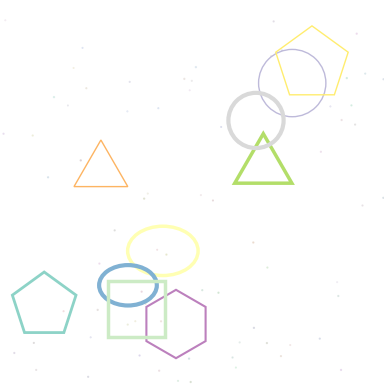[{"shape": "pentagon", "thickness": 2, "radius": 0.43, "center": [0.115, 0.207]}, {"shape": "oval", "thickness": 2.5, "radius": 0.46, "center": [0.423, 0.348]}, {"shape": "circle", "thickness": 1, "radius": 0.44, "center": [0.759, 0.784]}, {"shape": "oval", "thickness": 3, "radius": 0.37, "center": [0.332, 0.259]}, {"shape": "triangle", "thickness": 1, "radius": 0.4, "center": [0.262, 0.556]}, {"shape": "triangle", "thickness": 2.5, "radius": 0.43, "center": [0.684, 0.567]}, {"shape": "circle", "thickness": 3, "radius": 0.36, "center": [0.665, 0.687]}, {"shape": "hexagon", "thickness": 1.5, "radius": 0.44, "center": [0.457, 0.158]}, {"shape": "square", "thickness": 2.5, "radius": 0.37, "center": [0.354, 0.197]}, {"shape": "pentagon", "thickness": 1, "radius": 0.49, "center": [0.81, 0.834]}]